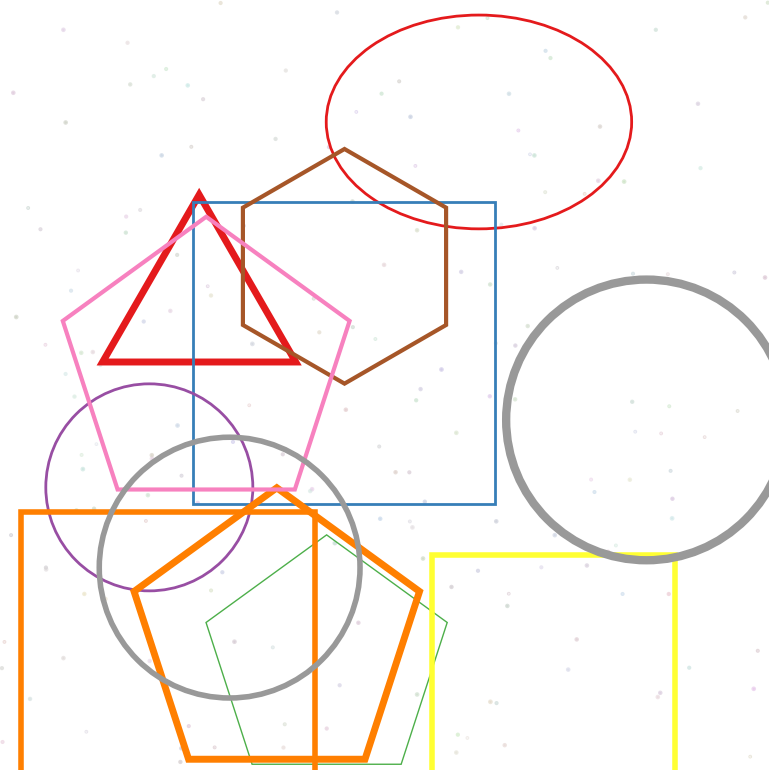[{"shape": "oval", "thickness": 1, "radius": 0.99, "center": [0.622, 0.842]}, {"shape": "triangle", "thickness": 2.5, "radius": 0.72, "center": [0.259, 0.602]}, {"shape": "square", "thickness": 1, "radius": 0.98, "center": [0.447, 0.542]}, {"shape": "pentagon", "thickness": 0.5, "radius": 0.82, "center": [0.424, 0.141]}, {"shape": "circle", "thickness": 1, "radius": 0.67, "center": [0.194, 0.367]}, {"shape": "square", "thickness": 2, "radius": 0.96, "center": [0.219, 0.144]}, {"shape": "pentagon", "thickness": 2.5, "radius": 0.97, "center": [0.359, 0.172]}, {"shape": "square", "thickness": 2, "radius": 0.79, "center": [0.719, 0.121]}, {"shape": "hexagon", "thickness": 1.5, "radius": 0.76, "center": [0.447, 0.654]}, {"shape": "pentagon", "thickness": 1.5, "radius": 0.98, "center": [0.268, 0.523]}, {"shape": "circle", "thickness": 3, "radius": 0.91, "center": [0.84, 0.455]}, {"shape": "circle", "thickness": 2, "radius": 0.85, "center": [0.298, 0.263]}]